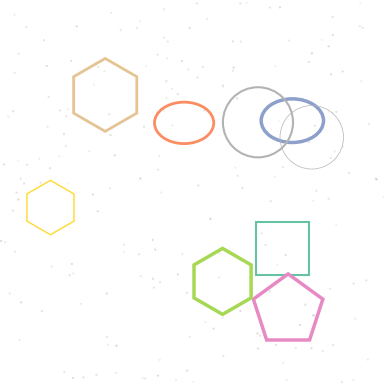[{"shape": "square", "thickness": 1.5, "radius": 0.34, "center": [0.735, 0.355]}, {"shape": "oval", "thickness": 2, "radius": 0.38, "center": [0.478, 0.681]}, {"shape": "oval", "thickness": 2.5, "radius": 0.4, "center": [0.759, 0.687]}, {"shape": "pentagon", "thickness": 2.5, "radius": 0.47, "center": [0.748, 0.194]}, {"shape": "hexagon", "thickness": 2.5, "radius": 0.43, "center": [0.578, 0.269]}, {"shape": "hexagon", "thickness": 1, "radius": 0.35, "center": [0.131, 0.461]}, {"shape": "hexagon", "thickness": 2, "radius": 0.47, "center": [0.273, 0.753]}, {"shape": "circle", "thickness": 0.5, "radius": 0.41, "center": [0.81, 0.643]}, {"shape": "circle", "thickness": 1.5, "radius": 0.46, "center": [0.67, 0.682]}]